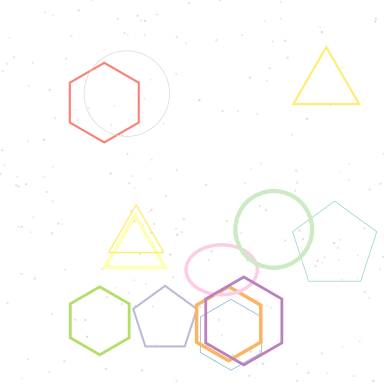[{"shape": "pentagon", "thickness": 0.5, "radius": 0.57, "center": [0.869, 0.363]}, {"shape": "triangle", "thickness": 2.5, "radius": 0.45, "center": [0.351, 0.35]}, {"shape": "pentagon", "thickness": 1.5, "radius": 0.43, "center": [0.429, 0.171]}, {"shape": "hexagon", "thickness": 1.5, "radius": 0.52, "center": [0.271, 0.733]}, {"shape": "hexagon", "thickness": 0.5, "radius": 0.46, "center": [0.6, 0.131]}, {"shape": "hexagon", "thickness": 2.5, "radius": 0.48, "center": [0.594, 0.159]}, {"shape": "hexagon", "thickness": 2, "radius": 0.44, "center": [0.259, 0.167]}, {"shape": "oval", "thickness": 2.5, "radius": 0.46, "center": [0.576, 0.299]}, {"shape": "circle", "thickness": 0.5, "radius": 0.55, "center": [0.329, 0.757]}, {"shape": "hexagon", "thickness": 2, "radius": 0.57, "center": [0.633, 0.166]}, {"shape": "circle", "thickness": 3, "radius": 0.5, "center": [0.711, 0.404]}, {"shape": "triangle", "thickness": 1, "radius": 0.41, "center": [0.354, 0.385]}, {"shape": "triangle", "thickness": 1.5, "radius": 0.49, "center": [0.847, 0.779]}]